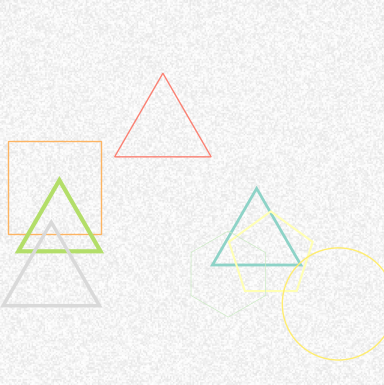[{"shape": "triangle", "thickness": 2, "radius": 0.66, "center": [0.667, 0.378]}, {"shape": "pentagon", "thickness": 1.5, "radius": 0.57, "center": [0.703, 0.337]}, {"shape": "triangle", "thickness": 1, "radius": 0.72, "center": [0.423, 0.665]}, {"shape": "square", "thickness": 1, "radius": 0.61, "center": [0.142, 0.514]}, {"shape": "triangle", "thickness": 3, "radius": 0.62, "center": [0.154, 0.409]}, {"shape": "triangle", "thickness": 2.5, "radius": 0.72, "center": [0.133, 0.278]}, {"shape": "hexagon", "thickness": 0.5, "radius": 0.56, "center": [0.593, 0.288]}, {"shape": "circle", "thickness": 1, "radius": 0.73, "center": [0.879, 0.211]}]